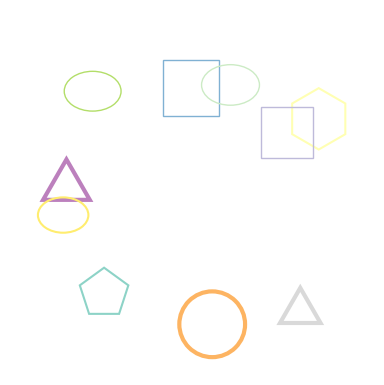[{"shape": "pentagon", "thickness": 1.5, "radius": 0.33, "center": [0.27, 0.238]}, {"shape": "hexagon", "thickness": 1.5, "radius": 0.4, "center": [0.828, 0.691]}, {"shape": "square", "thickness": 1, "radius": 0.33, "center": [0.745, 0.657]}, {"shape": "square", "thickness": 1, "radius": 0.36, "center": [0.496, 0.772]}, {"shape": "circle", "thickness": 3, "radius": 0.43, "center": [0.551, 0.158]}, {"shape": "oval", "thickness": 1, "radius": 0.37, "center": [0.241, 0.763]}, {"shape": "triangle", "thickness": 3, "radius": 0.3, "center": [0.78, 0.191]}, {"shape": "triangle", "thickness": 3, "radius": 0.35, "center": [0.173, 0.516]}, {"shape": "oval", "thickness": 1, "radius": 0.38, "center": [0.599, 0.779]}, {"shape": "oval", "thickness": 1.5, "radius": 0.33, "center": [0.164, 0.441]}]